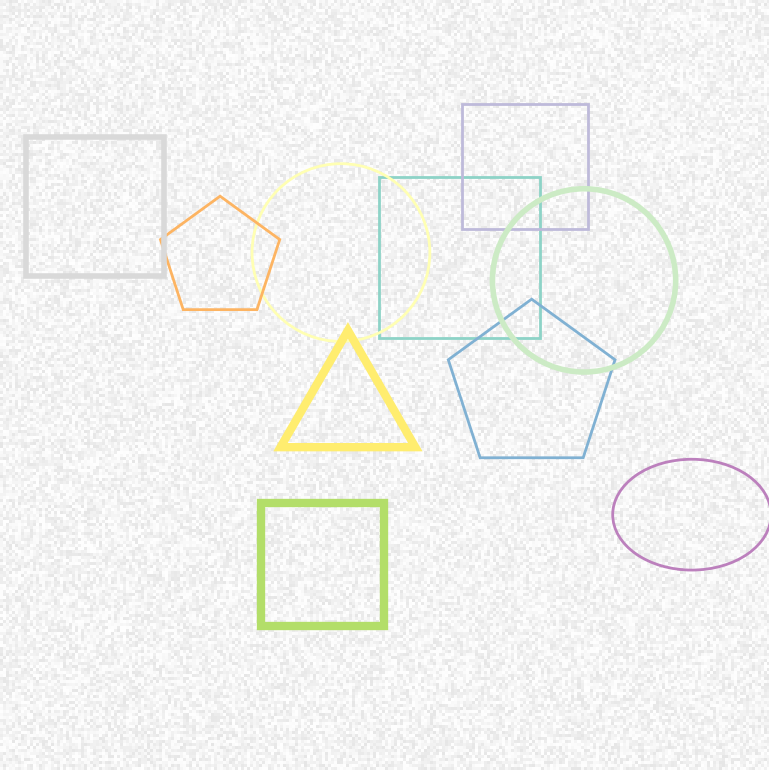[{"shape": "square", "thickness": 1, "radius": 0.52, "center": [0.597, 0.666]}, {"shape": "circle", "thickness": 1, "radius": 0.58, "center": [0.443, 0.672]}, {"shape": "square", "thickness": 1, "radius": 0.41, "center": [0.682, 0.784]}, {"shape": "pentagon", "thickness": 1, "radius": 0.57, "center": [0.69, 0.498]}, {"shape": "pentagon", "thickness": 1, "radius": 0.41, "center": [0.286, 0.664]}, {"shape": "square", "thickness": 3, "radius": 0.4, "center": [0.419, 0.267]}, {"shape": "square", "thickness": 2, "radius": 0.45, "center": [0.123, 0.732]}, {"shape": "oval", "thickness": 1, "radius": 0.51, "center": [0.899, 0.332]}, {"shape": "circle", "thickness": 2, "radius": 0.6, "center": [0.759, 0.636]}, {"shape": "triangle", "thickness": 3, "radius": 0.51, "center": [0.452, 0.47]}]